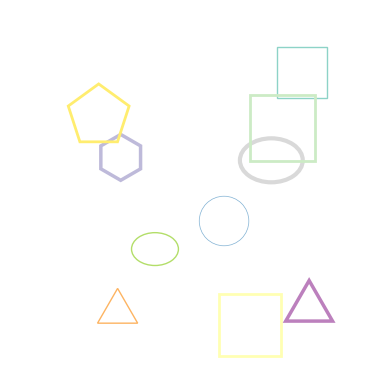[{"shape": "square", "thickness": 1, "radius": 0.33, "center": [0.785, 0.812]}, {"shape": "square", "thickness": 2, "radius": 0.4, "center": [0.65, 0.156]}, {"shape": "hexagon", "thickness": 2.5, "radius": 0.3, "center": [0.314, 0.591]}, {"shape": "circle", "thickness": 0.5, "radius": 0.32, "center": [0.582, 0.426]}, {"shape": "triangle", "thickness": 1, "radius": 0.3, "center": [0.305, 0.191]}, {"shape": "oval", "thickness": 1, "radius": 0.3, "center": [0.403, 0.353]}, {"shape": "oval", "thickness": 3, "radius": 0.41, "center": [0.705, 0.584]}, {"shape": "triangle", "thickness": 2.5, "radius": 0.35, "center": [0.803, 0.201]}, {"shape": "square", "thickness": 2, "radius": 0.42, "center": [0.733, 0.668]}, {"shape": "pentagon", "thickness": 2, "radius": 0.42, "center": [0.256, 0.699]}]